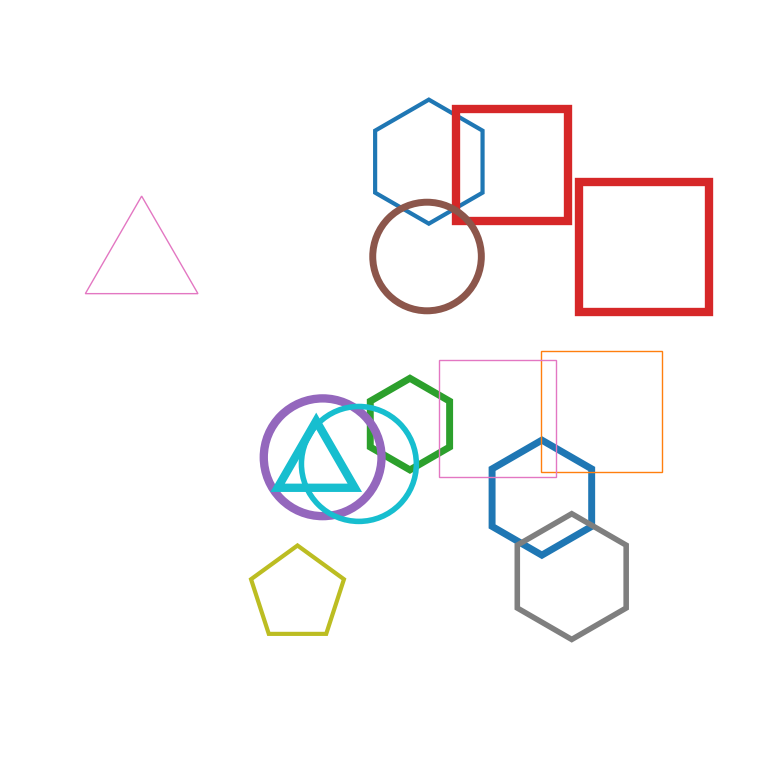[{"shape": "hexagon", "thickness": 2.5, "radius": 0.37, "center": [0.704, 0.354]}, {"shape": "hexagon", "thickness": 1.5, "radius": 0.4, "center": [0.557, 0.79]}, {"shape": "square", "thickness": 0.5, "radius": 0.39, "center": [0.781, 0.465]}, {"shape": "hexagon", "thickness": 2.5, "radius": 0.3, "center": [0.532, 0.449]}, {"shape": "square", "thickness": 3, "radius": 0.42, "center": [0.836, 0.679]}, {"shape": "square", "thickness": 3, "radius": 0.36, "center": [0.665, 0.786]}, {"shape": "circle", "thickness": 3, "radius": 0.38, "center": [0.419, 0.406]}, {"shape": "circle", "thickness": 2.5, "radius": 0.35, "center": [0.555, 0.667]}, {"shape": "square", "thickness": 0.5, "radius": 0.38, "center": [0.646, 0.456]}, {"shape": "triangle", "thickness": 0.5, "radius": 0.42, "center": [0.184, 0.661]}, {"shape": "hexagon", "thickness": 2, "radius": 0.41, "center": [0.743, 0.251]}, {"shape": "pentagon", "thickness": 1.5, "radius": 0.32, "center": [0.386, 0.228]}, {"shape": "circle", "thickness": 2, "radius": 0.37, "center": [0.466, 0.397]}, {"shape": "triangle", "thickness": 3, "radius": 0.29, "center": [0.411, 0.395]}]